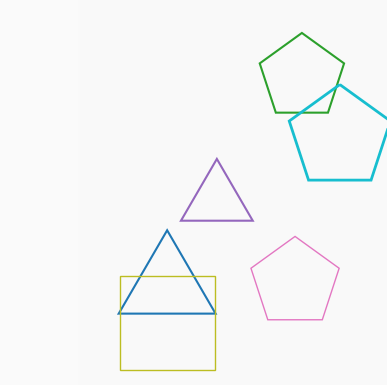[{"shape": "triangle", "thickness": 1.5, "radius": 0.72, "center": [0.431, 0.258]}, {"shape": "pentagon", "thickness": 1.5, "radius": 0.57, "center": [0.779, 0.8]}, {"shape": "triangle", "thickness": 1.5, "radius": 0.53, "center": [0.56, 0.48]}, {"shape": "pentagon", "thickness": 1, "radius": 0.6, "center": [0.761, 0.266]}, {"shape": "square", "thickness": 1, "radius": 0.61, "center": [0.432, 0.162]}, {"shape": "pentagon", "thickness": 2, "radius": 0.69, "center": [0.877, 0.643]}]